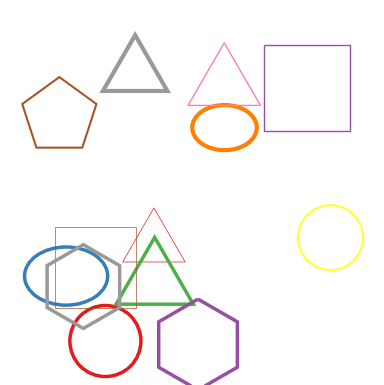[{"shape": "circle", "thickness": 2.5, "radius": 0.46, "center": [0.274, 0.114]}, {"shape": "triangle", "thickness": 0.5, "radius": 0.47, "center": [0.4, 0.366]}, {"shape": "oval", "thickness": 2.5, "radius": 0.54, "center": [0.172, 0.283]}, {"shape": "triangle", "thickness": 2.5, "radius": 0.58, "center": [0.402, 0.268]}, {"shape": "square", "thickness": 1, "radius": 0.56, "center": [0.797, 0.771]}, {"shape": "hexagon", "thickness": 2.5, "radius": 0.59, "center": [0.514, 0.105]}, {"shape": "oval", "thickness": 3, "radius": 0.42, "center": [0.583, 0.669]}, {"shape": "circle", "thickness": 1.5, "radius": 0.42, "center": [0.859, 0.383]}, {"shape": "square", "thickness": 0.5, "radius": 0.53, "center": [0.249, 0.304]}, {"shape": "pentagon", "thickness": 1.5, "radius": 0.51, "center": [0.154, 0.698]}, {"shape": "triangle", "thickness": 1, "radius": 0.54, "center": [0.582, 0.78]}, {"shape": "hexagon", "thickness": 2.5, "radius": 0.54, "center": [0.217, 0.256]}, {"shape": "triangle", "thickness": 3, "radius": 0.48, "center": [0.351, 0.812]}]